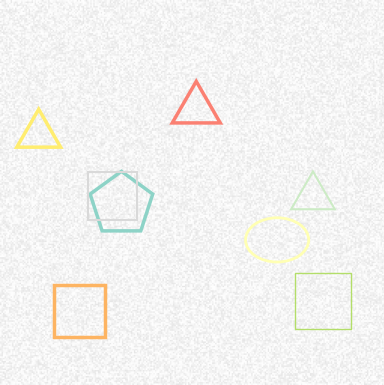[{"shape": "pentagon", "thickness": 2.5, "radius": 0.43, "center": [0.315, 0.469]}, {"shape": "oval", "thickness": 2, "radius": 0.41, "center": [0.72, 0.377]}, {"shape": "triangle", "thickness": 2.5, "radius": 0.36, "center": [0.51, 0.717]}, {"shape": "square", "thickness": 2.5, "radius": 0.33, "center": [0.207, 0.192]}, {"shape": "square", "thickness": 1, "radius": 0.36, "center": [0.838, 0.218]}, {"shape": "square", "thickness": 1.5, "radius": 0.31, "center": [0.292, 0.491]}, {"shape": "triangle", "thickness": 1.5, "radius": 0.33, "center": [0.813, 0.489]}, {"shape": "triangle", "thickness": 2.5, "radius": 0.33, "center": [0.101, 0.651]}]